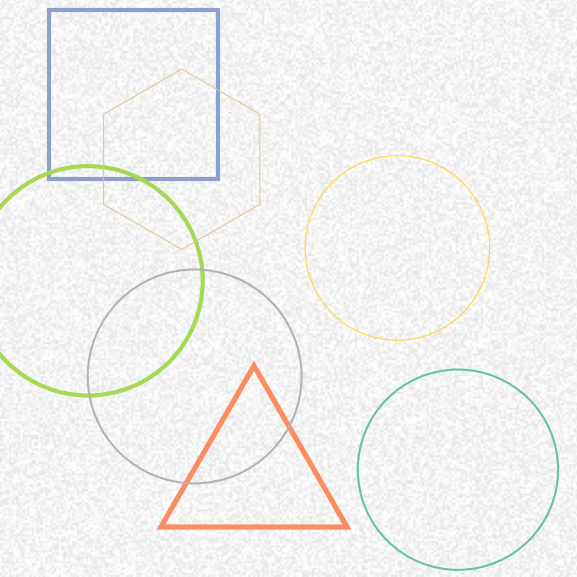[{"shape": "circle", "thickness": 1, "radius": 0.87, "center": [0.793, 0.186]}, {"shape": "triangle", "thickness": 2.5, "radius": 0.93, "center": [0.44, 0.18]}, {"shape": "square", "thickness": 2, "radius": 0.73, "center": [0.231, 0.836]}, {"shape": "circle", "thickness": 2, "radius": 0.99, "center": [0.152, 0.513]}, {"shape": "circle", "thickness": 0.5, "radius": 0.8, "center": [0.688, 0.57]}, {"shape": "hexagon", "thickness": 0.5, "radius": 0.78, "center": [0.315, 0.723]}, {"shape": "circle", "thickness": 1, "radius": 0.93, "center": [0.337, 0.347]}]